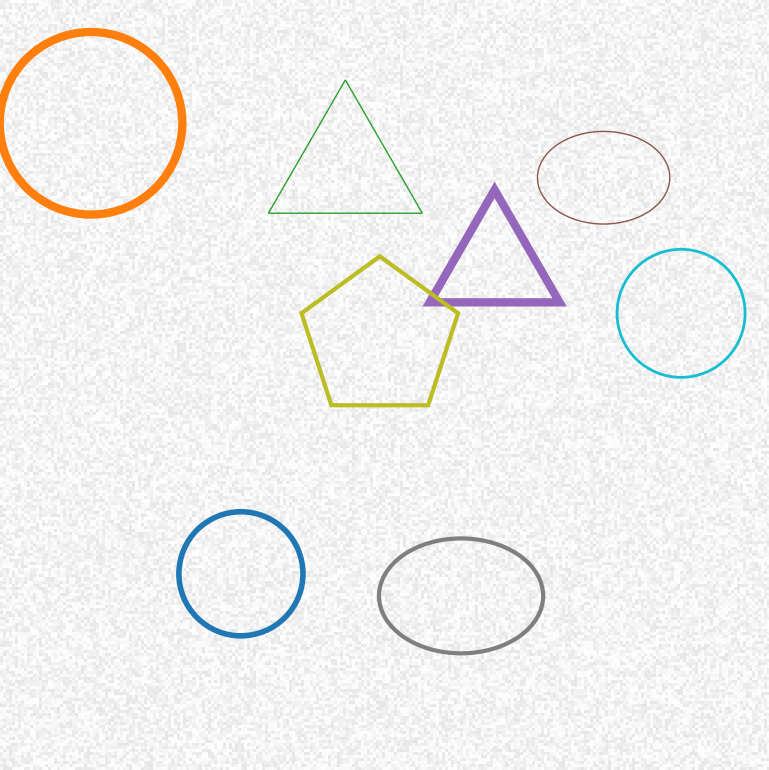[{"shape": "circle", "thickness": 2, "radius": 0.4, "center": [0.313, 0.255]}, {"shape": "circle", "thickness": 3, "radius": 0.59, "center": [0.118, 0.84]}, {"shape": "triangle", "thickness": 0.5, "radius": 0.58, "center": [0.449, 0.781]}, {"shape": "triangle", "thickness": 3, "radius": 0.49, "center": [0.642, 0.656]}, {"shape": "oval", "thickness": 0.5, "radius": 0.43, "center": [0.784, 0.769]}, {"shape": "oval", "thickness": 1.5, "radius": 0.53, "center": [0.599, 0.226]}, {"shape": "pentagon", "thickness": 1.5, "radius": 0.53, "center": [0.493, 0.56]}, {"shape": "circle", "thickness": 1, "radius": 0.42, "center": [0.885, 0.593]}]